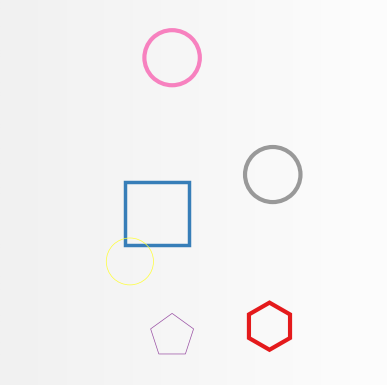[{"shape": "hexagon", "thickness": 3, "radius": 0.31, "center": [0.695, 0.153]}, {"shape": "square", "thickness": 2.5, "radius": 0.41, "center": [0.405, 0.445]}, {"shape": "pentagon", "thickness": 0.5, "radius": 0.29, "center": [0.444, 0.128]}, {"shape": "circle", "thickness": 0.5, "radius": 0.3, "center": [0.335, 0.321]}, {"shape": "circle", "thickness": 3, "radius": 0.36, "center": [0.444, 0.85]}, {"shape": "circle", "thickness": 3, "radius": 0.36, "center": [0.704, 0.547]}]